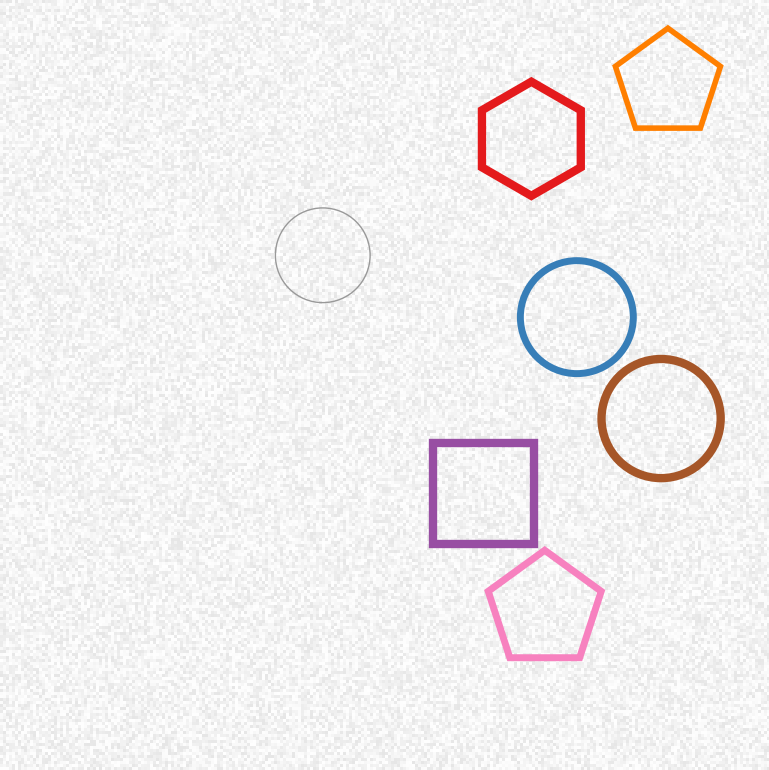[{"shape": "hexagon", "thickness": 3, "radius": 0.37, "center": [0.69, 0.82]}, {"shape": "circle", "thickness": 2.5, "radius": 0.37, "center": [0.749, 0.588]}, {"shape": "square", "thickness": 3, "radius": 0.33, "center": [0.628, 0.359]}, {"shape": "pentagon", "thickness": 2, "radius": 0.36, "center": [0.867, 0.892]}, {"shape": "circle", "thickness": 3, "radius": 0.39, "center": [0.859, 0.456]}, {"shape": "pentagon", "thickness": 2.5, "radius": 0.39, "center": [0.707, 0.208]}, {"shape": "circle", "thickness": 0.5, "radius": 0.31, "center": [0.419, 0.668]}]